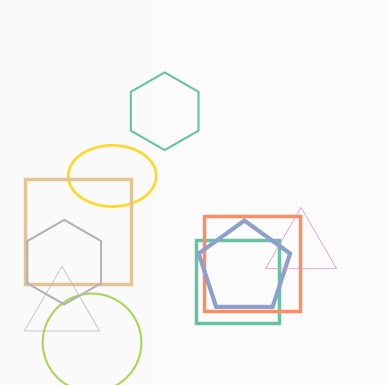[{"shape": "hexagon", "thickness": 1.5, "radius": 0.5, "center": [0.425, 0.711]}, {"shape": "square", "thickness": 2.5, "radius": 0.54, "center": [0.613, 0.268]}, {"shape": "square", "thickness": 2.5, "radius": 0.62, "center": [0.65, 0.317]}, {"shape": "pentagon", "thickness": 3, "radius": 0.62, "center": [0.631, 0.303]}, {"shape": "triangle", "thickness": 0.5, "radius": 0.53, "center": [0.777, 0.355]}, {"shape": "circle", "thickness": 1.5, "radius": 0.64, "center": [0.237, 0.11]}, {"shape": "oval", "thickness": 2, "radius": 0.57, "center": [0.29, 0.543]}, {"shape": "square", "thickness": 2.5, "radius": 0.68, "center": [0.202, 0.399]}, {"shape": "triangle", "thickness": 0.5, "radius": 0.56, "center": [0.16, 0.196]}, {"shape": "hexagon", "thickness": 1.5, "radius": 0.55, "center": [0.166, 0.319]}]